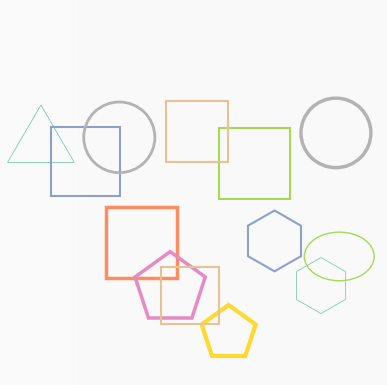[{"shape": "hexagon", "thickness": 0.5, "radius": 0.36, "center": [0.828, 0.258]}, {"shape": "triangle", "thickness": 0.5, "radius": 0.5, "center": [0.106, 0.628]}, {"shape": "square", "thickness": 2.5, "radius": 0.46, "center": [0.364, 0.37]}, {"shape": "square", "thickness": 1.5, "radius": 0.44, "center": [0.22, 0.581]}, {"shape": "hexagon", "thickness": 1.5, "radius": 0.4, "center": [0.708, 0.374]}, {"shape": "pentagon", "thickness": 2.5, "radius": 0.48, "center": [0.439, 0.251]}, {"shape": "oval", "thickness": 1, "radius": 0.45, "center": [0.876, 0.334]}, {"shape": "square", "thickness": 1.5, "radius": 0.46, "center": [0.657, 0.575]}, {"shape": "pentagon", "thickness": 3, "radius": 0.37, "center": [0.59, 0.135]}, {"shape": "square", "thickness": 1.5, "radius": 0.37, "center": [0.49, 0.233]}, {"shape": "square", "thickness": 1.5, "radius": 0.4, "center": [0.508, 0.659]}, {"shape": "circle", "thickness": 2, "radius": 0.46, "center": [0.308, 0.643]}, {"shape": "circle", "thickness": 2.5, "radius": 0.45, "center": [0.867, 0.655]}]